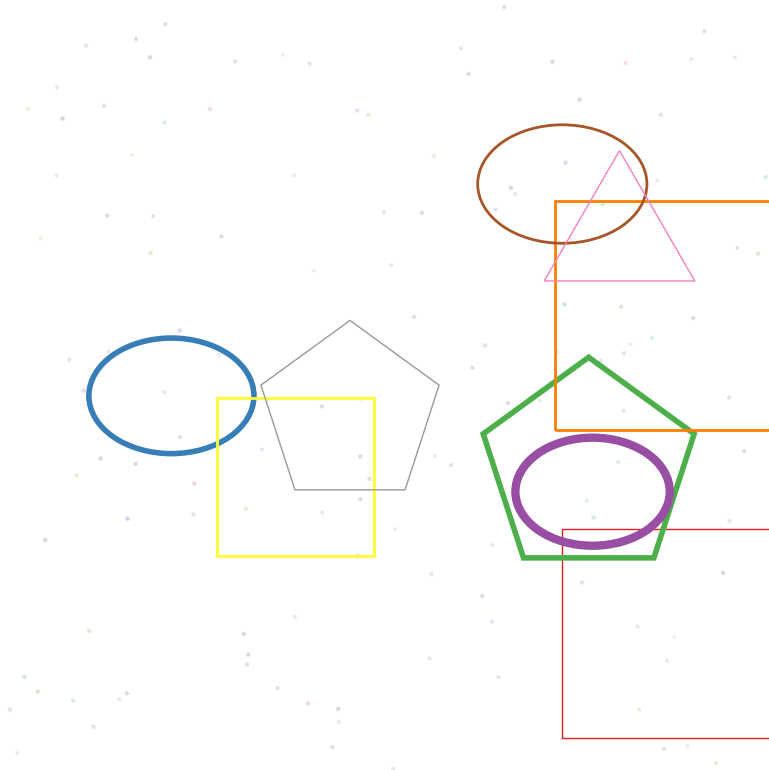[{"shape": "square", "thickness": 0.5, "radius": 0.68, "center": [0.865, 0.177]}, {"shape": "oval", "thickness": 2, "radius": 0.54, "center": [0.223, 0.486]}, {"shape": "pentagon", "thickness": 2, "radius": 0.72, "center": [0.765, 0.392]}, {"shape": "oval", "thickness": 3, "radius": 0.5, "center": [0.77, 0.361]}, {"shape": "square", "thickness": 1, "radius": 0.74, "center": [0.869, 0.59]}, {"shape": "square", "thickness": 1, "radius": 0.51, "center": [0.384, 0.38]}, {"shape": "oval", "thickness": 1, "radius": 0.55, "center": [0.73, 0.761]}, {"shape": "triangle", "thickness": 0.5, "radius": 0.56, "center": [0.805, 0.692]}, {"shape": "pentagon", "thickness": 0.5, "radius": 0.61, "center": [0.455, 0.462]}]